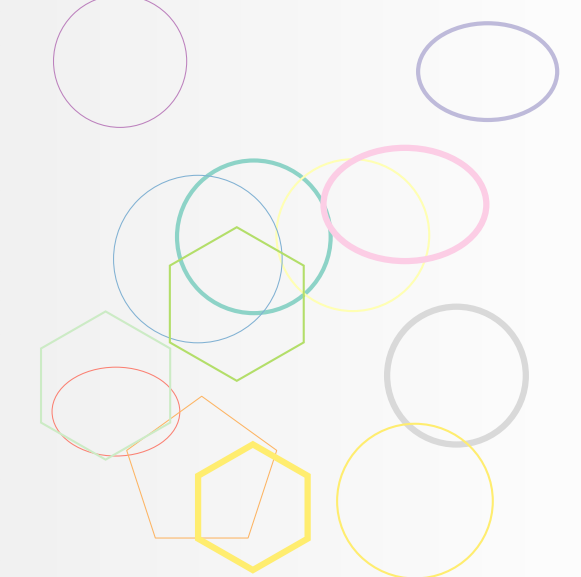[{"shape": "circle", "thickness": 2, "radius": 0.66, "center": [0.437, 0.589]}, {"shape": "circle", "thickness": 1, "radius": 0.66, "center": [0.607, 0.592]}, {"shape": "oval", "thickness": 2, "radius": 0.6, "center": [0.839, 0.875]}, {"shape": "oval", "thickness": 0.5, "radius": 0.55, "center": [0.199, 0.286]}, {"shape": "circle", "thickness": 0.5, "radius": 0.73, "center": [0.34, 0.551]}, {"shape": "pentagon", "thickness": 0.5, "radius": 0.68, "center": [0.347, 0.177]}, {"shape": "hexagon", "thickness": 1, "radius": 0.66, "center": [0.407, 0.473]}, {"shape": "oval", "thickness": 3, "radius": 0.7, "center": [0.697, 0.645]}, {"shape": "circle", "thickness": 3, "radius": 0.6, "center": [0.785, 0.349]}, {"shape": "circle", "thickness": 0.5, "radius": 0.57, "center": [0.207, 0.893]}, {"shape": "hexagon", "thickness": 1, "radius": 0.64, "center": [0.182, 0.332]}, {"shape": "circle", "thickness": 1, "radius": 0.67, "center": [0.714, 0.131]}, {"shape": "hexagon", "thickness": 3, "radius": 0.54, "center": [0.435, 0.121]}]